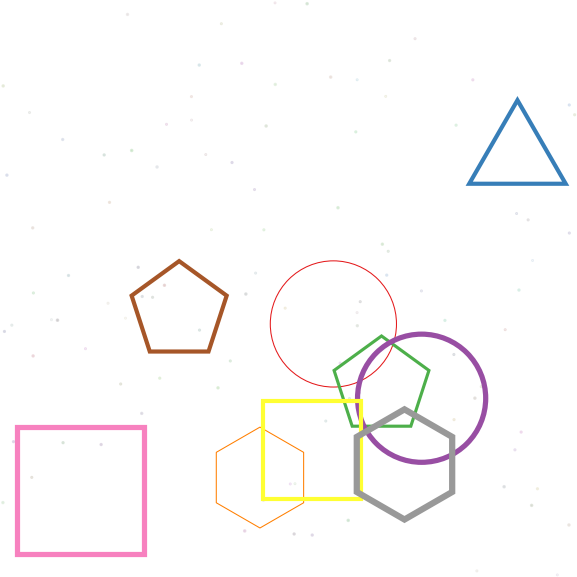[{"shape": "circle", "thickness": 0.5, "radius": 0.55, "center": [0.577, 0.438]}, {"shape": "triangle", "thickness": 2, "radius": 0.48, "center": [0.896, 0.729]}, {"shape": "pentagon", "thickness": 1.5, "radius": 0.43, "center": [0.661, 0.331]}, {"shape": "circle", "thickness": 2.5, "radius": 0.55, "center": [0.73, 0.31]}, {"shape": "hexagon", "thickness": 0.5, "radius": 0.44, "center": [0.45, 0.172]}, {"shape": "square", "thickness": 2, "radius": 0.43, "center": [0.54, 0.22]}, {"shape": "pentagon", "thickness": 2, "radius": 0.43, "center": [0.31, 0.46]}, {"shape": "square", "thickness": 2.5, "radius": 0.55, "center": [0.139, 0.149]}, {"shape": "hexagon", "thickness": 3, "radius": 0.48, "center": [0.7, 0.195]}]